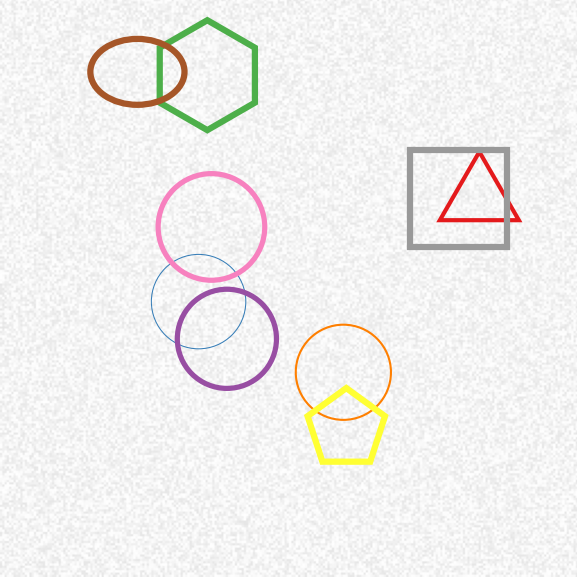[{"shape": "triangle", "thickness": 2, "radius": 0.39, "center": [0.83, 0.657]}, {"shape": "circle", "thickness": 0.5, "radius": 0.41, "center": [0.344, 0.477]}, {"shape": "hexagon", "thickness": 3, "radius": 0.48, "center": [0.359, 0.869]}, {"shape": "circle", "thickness": 2.5, "radius": 0.43, "center": [0.393, 0.412]}, {"shape": "circle", "thickness": 1, "radius": 0.41, "center": [0.595, 0.354]}, {"shape": "pentagon", "thickness": 3, "radius": 0.35, "center": [0.6, 0.257]}, {"shape": "oval", "thickness": 3, "radius": 0.41, "center": [0.238, 0.875]}, {"shape": "circle", "thickness": 2.5, "radius": 0.46, "center": [0.366, 0.606]}, {"shape": "square", "thickness": 3, "radius": 0.42, "center": [0.794, 0.655]}]